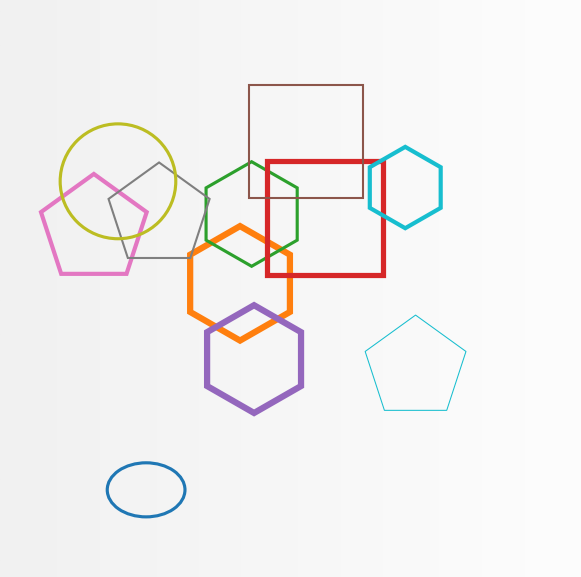[{"shape": "oval", "thickness": 1.5, "radius": 0.33, "center": [0.251, 0.151]}, {"shape": "hexagon", "thickness": 3, "radius": 0.5, "center": [0.413, 0.509]}, {"shape": "hexagon", "thickness": 1.5, "radius": 0.45, "center": [0.433, 0.629]}, {"shape": "square", "thickness": 2.5, "radius": 0.5, "center": [0.559, 0.621]}, {"shape": "hexagon", "thickness": 3, "radius": 0.47, "center": [0.437, 0.377]}, {"shape": "square", "thickness": 1, "radius": 0.49, "center": [0.526, 0.754]}, {"shape": "pentagon", "thickness": 2, "radius": 0.48, "center": [0.161, 0.602]}, {"shape": "pentagon", "thickness": 1, "radius": 0.46, "center": [0.274, 0.626]}, {"shape": "circle", "thickness": 1.5, "radius": 0.5, "center": [0.203, 0.685]}, {"shape": "pentagon", "thickness": 0.5, "radius": 0.46, "center": [0.715, 0.362]}, {"shape": "hexagon", "thickness": 2, "radius": 0.35, "center": [0.697, 0.674]}]